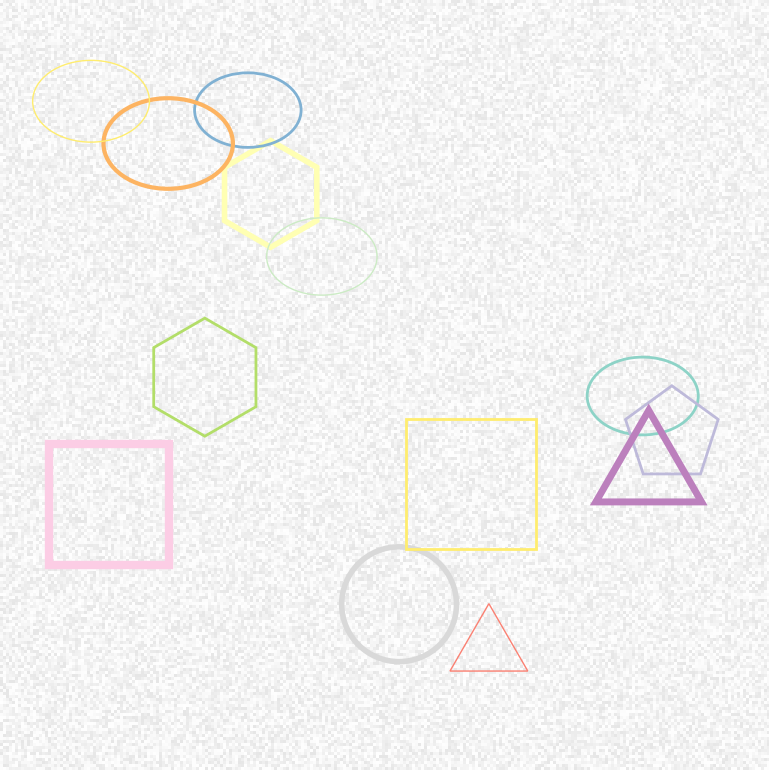[{"shape": "oval", "thickness": 1, "radius": 0.36, "center": [0.835, 0.486]}, {"shape": "hexagon", "thickness": 2, "radius": 0.35, "center": [0.352, 0.748]}, {"shape": "pentagon", "thickness": 1, "radius": 0.32, "center": [0.873, 0.436]}, {"shape": "triangle", "thickness": 0.5, "radius": 0.29, "center": [0.635, 0.158]}, {"shape": "oval", "thickness": 1, "radius": 0.35, "center": [0.322, 0.857]}, {"shape": "oval", "thickness": 1.5, "radius": 0.42, "center": [0.218, 0.814]}, {"shape": "hexagon", "thickness": 1, "radius": 0.38, "center": [0.266, 0.51]}, {"shape": "square", "thickness": 3, "radius": 0.39, "center": [0.142, 0.345]}, {"shape": "circle", "thickness": 2, "radius": 0.37, "center": [0.518, 0.215]}, {"shape": "triangle", "thickness": 2.5, "radius": 0.4, "center": [0.842, 0.388]}, {"shape": "oval", "thickness": 0.5, "radius": 0.36, "center": [0.418, 0.667]}, {"shape": "oval", "thickness": 0.5, "radius": 0.38, "center": [0.118, 0.869]}, {"shape": "square", "thickness": 1, "radius": 0.42, "center": [0.612, 0.372]}]